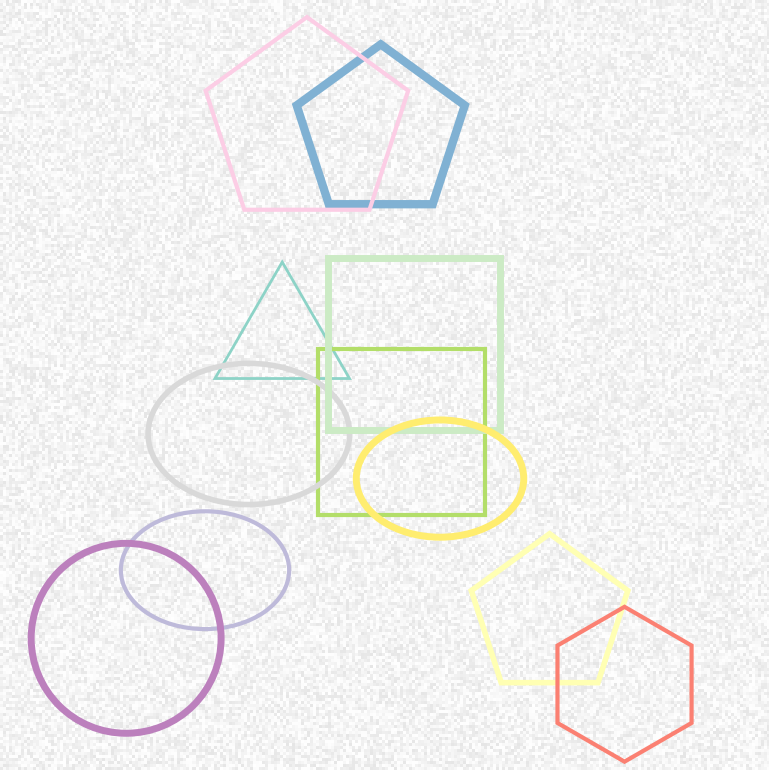[{"shape": "triangle", "thickness": 1, "radius": 0.5, "center": [0.367, 0.559]}, {"shape": "pentagon", "thickness": 2, "radius": 0.53, "center": [0.714, 0.2]}, {"shape": "oval", "thickness": 1.5, "radius": 0.55, "center": [0.266, 0.259]}, {"shape": "hexagon", "thickness": 1.5, "radius": 0.5, "center": [0.811, 0.111]}, {"shape": "pentagon", "thickness": 3, "radius": 0.57, "center": [0.494, 0.828]}, {"shape": "square", "thickness": 1.5, "radius": 0.54, "center": [0.521, 0.439]}, {"shape": "pentagon", "thickness": 1.5, "radius": 0.69, "center": [0.399, 0.839]}, {"shape": "oval", "thickness": 2, "radius": 0.65, "center": [0.323, 0.436]}, {"shape": "circle", "thickness": 2.5, "radius": 0.62, "center": [0.164, 0.171]}, {"shape": "square", "thickness": 2.5, "radius": 0.56, "center": [0.538, 0.553]}, {"shape": "oval", "thickness": 2.5, "radius": 0.54, "center": [0.571, 0.378]}]